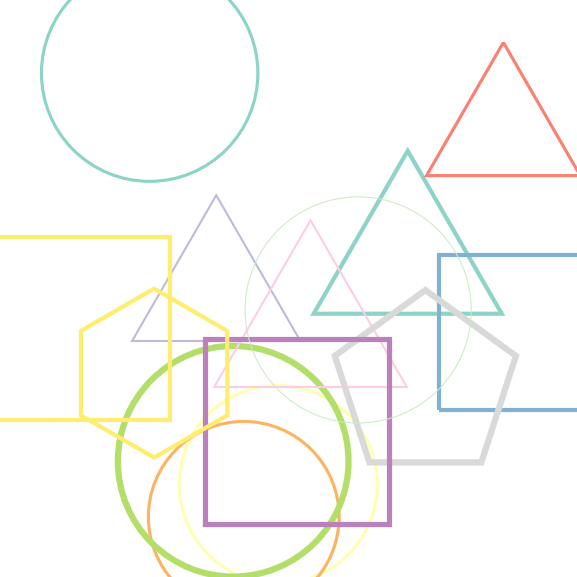[{"shape": "circle", "thickness": 1.5, "radius": 0.94, "center": [0.259, 0.872]}, {"shape": "triangle", "thickness": 2, "radius": 0.94, "center": [0.706, 0.55]}, {"shape": "circle", "thickness": 1.5, "radius": 0.86, "center": [0.482, 0.16]}, {"shape": "triangle", "thickness": 1, "radius": 0.84, "center": [0.374, 0.493]}, {"shape": "triangle", "thickness": 1.5, "radius": 0.77, "center": [0.872, 0.772]}, {"shape": "square", "thickness": 2, "radius": 0.67, "center": [0.894, 0.423]}, {"shape": "circle", "thickness": 1.5, "radius": 0.83, "center": [0.422, 0.104]}, {"shape": "circle", "thickness": 3, "radius": 1.0, "center": [0.404, 0.2]}, {"shape": "triangle", "thickness": 1, "radius": 0.96, "center": [0.538, 0.425]}, {"shape": "pentagon", "thickness": 3, "radius": 0.82, "center": [0.737, 0.332]}, {"shape": "square", "thickness": 2.5, "radius": 0.8, "center": [0.514, 0.252]}, {"shape": "circle", "thickness": 0.5, "radius": 0.98, "center": [0.62, 0.462]}, {"shape": "hexagon", "thickness": 2, "radius": 0.73, "center": [0.267, 0.353]}, {"shape": "square", "thickness": 2, "radius": 0.79, "center": [0.136, 0.43]}]